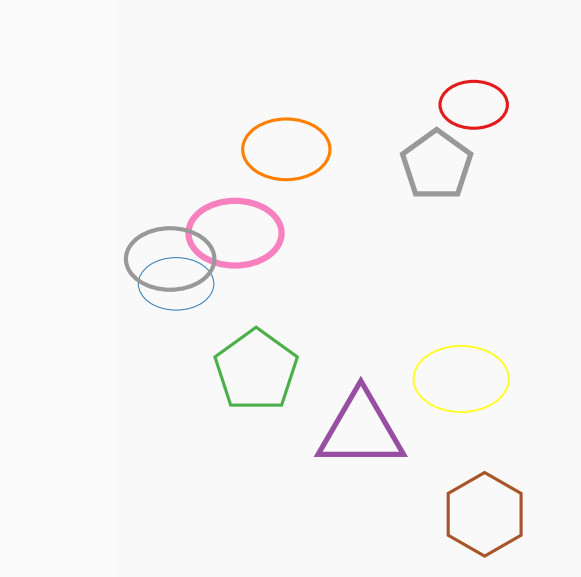[{"shape": "oval", "thickness": 1.5, "radius": 0.29, "center": [0.815, 0.818]}, {"shape": "oval", "thickness": 0.5, "radius": 0.32, "center": [0.303, 0.508]}, {"shape": "pentagon", "thickness": 1.5, "radius": 0.37, "center": [0.441, 0.358]}, {"shape": "triangle", "thickness": 2.5, "radius": 0.42, "center": [0.621, 0.255]}, {"shape": "oval", "thickness": 1.5, "radius": 0.38, "center": [0.493, 0.741]}, {"shape": "oval", "thickness": 1, "radius": 0.41, "center": [0.793, 0.343]}, {"shape": "hexagon", "thickness": 1.5, "radius": 0.36, "center": [0.834, 0.109]}, {"shape": "oval", "thickness": 3, "radius": 0.4, "center": [0.404, 0.595]}, {"shape": "oval", "thickness": 2, "radius": 0.38, "center": [0.293, 0.551]}, {"shape": "pentagon", "thickness": 2.5, "radius": 0.31, "center": [0.751, 0.713]}]